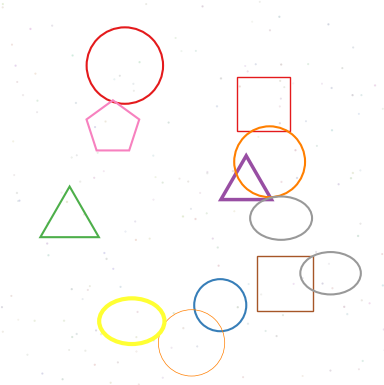[{"shape": "square", "thickness": 1, "radius": 0.35, "center": [0.685, 0.729]}, {"shape": "circle", "thickness": 1.5, "radius": 0.5, "center": [0.324, 0.83]}, {"shape": "circle", "thickness": 1.5, "radius": 0.34, "center": [0.572, 0.207]}, {"shape": "triangle", "thickness": 1.5, "radius": 0.44, "center": [0.181, 0.428]}, {"shape": "triangle", "thickness": 2.5, "radius": 0.38, "center": [0.639, 0.52]}, {"shape": "circle", "thickness": 0.5, "radius": 0.43, "center": [0.498, 0.109]}, {"shape": "circle", "thickness": 1.5, "radius": 0.46, "center": [0.7, 0.58]}, {"shape": "oval", "thickness": 3, "radius": 0.42, "center": [0.342, 0.166]}, {"shape": "square", "thickness": 1, "radius": 0.36, "center": [0.74, 0.264]}, {"shape": "pentagon", "thickness": 1.5, "radius": 0.36, "center": [0.293, 0.668]}, {"shape": "oval", "thickness": 1.5, "radius": 0.4, "center": [0.73, 0.433]}, {"shape": "oval", "thickness": 1.5, "radius": 0.39, "center": [0.859, 0.29]}]